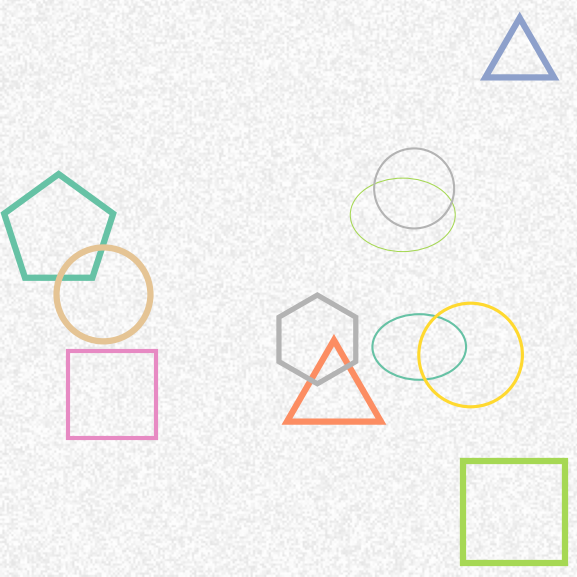[{"shape": "pentagon", "thickness": 3, "radius": 0.5, "center": [0.102, 0.598]}, {"shape": "oval", "thickness": 1, "radius": 0.41, "center": [0.726, 0.398]}, {"shape": "triangle", "thickness": 3, "radius": 0.47, "center": [0.578, 0.316]}, {"shape": "triangle", "thickness": 3, "radius": 0.34, "center": [0.9, 0.899]}, {"shape": "square", "thickness": 2, "radius": 0.38, "center": [0.194, 0.316]}, {"shape": "square", "thickness": 3, "radius": 0.44, "center": [0.89, 0.113]}, {"shape": "oval", "thickness": 0.5, "radius": 0.45, "center": [0.697, 0.627]}, {"shape": "circle", "thickness": 1.5, "radius": 0.45, "center": [0.815, 0.384]}, {"shape": "circle", "thickness": 3, "radius": 0.41, "center": [0.179, 0.489]}, {"shape": "circle", "thickness": 1, "radius": 0.35, "center": [0.717, 0.673]}, {"shape": "hexagon", "thickness": 2.5, "radius": 0.38, "center": [0.55, 0.411]}]